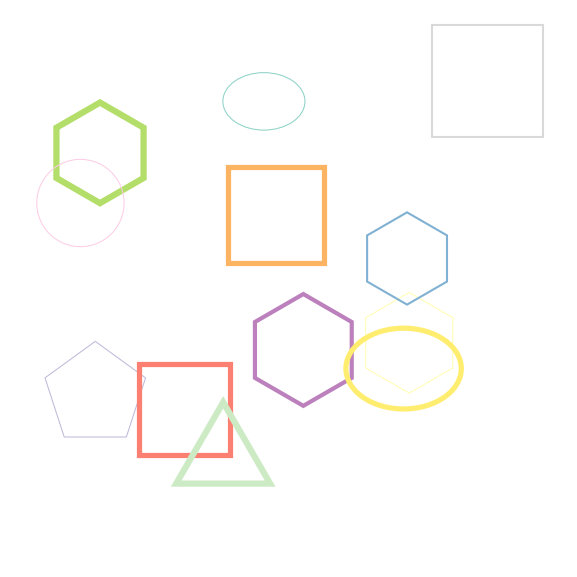[{"shape": "oval", "thickness": 0.5, "radius": 0.36, "center": [0.457, 0.824]}, {"shape": "hexagon", "thickness": 0.5, "radius": 0.44, "center": [0.709, 0.406]}, {"shape": "pentagon", "thickness": 0.5, "radius": 0.46, "center": [0.165, 0.317]}, {"shape": "square", "thickness": 2.5, "radius": 0.4, "center": [0.32, 0.29]}, {"shape": "hexagon", "thickness": 1, "radius": 0.4, "center": [0.705, 0.552]}, {"shape": "square", "thickness": 2.5, "radius": 0.42, "center": [0.478, 0.627]}, {"shape": "hexagon", "thickness": 3, "radius": 0.44, "center": [0.173, 0.734]}, {"shape": "circle", "thickness": 0.5, "radius": 0.38, "center": [0.139, 0.648]}, {"shape": "square", "thickness": 1, "radius": 0.48, "center": [0.844, 0.859]}, {"shape": "hexagon", "thickness": 2, "radius": 0.48, "center": [0.525, 0.393]}, {"shape": "triangle", "thickness": 3, "radius": 0.47, "center": [0.386, 0.209]}, {"shape": "oval", "thickness": 2.5, "radius": 0.5, "center": [0.699, 0.361]}]